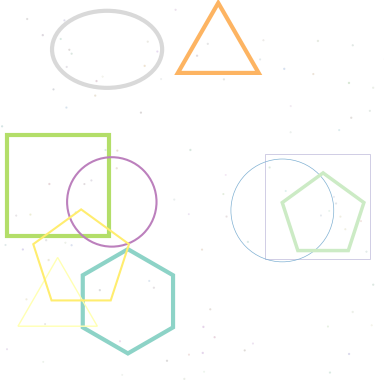[{"shape": "hexagon", "thickness": 3, "radius": 0.68, "center": [0.332, 0.217]}, {"shape": "triangle", "thickness": 1, "radius": 0.6, "center": [0.15, 0.212]}, {"shape": "square", "thickness": 0.5, "radius": 0.68, "center": [0.825, 0.463]}, {"shape": "circle", "thickness": 0.5, "radius": 0.67, "center": [0.733, 0.453]}, {"shape": "triangle", "thickness": 3, "radius": 0.61, "center": [0.567, 0.871]}, {"shape": "square", "thickness": 3, "radius": 0.66, "center": [0.151, 0.519]}, {"shape": "oval", "thickness": 3, "radius": 0.71, "center": [0.278, 0.872]}, {"shape": "circle", "thickness": 1.5, "radius": 0.58, "center": [0.29, 0.476]}, {"shape": "pentagon", "thickness": 2.5, "radius": 0.56, "center": [0.839, 0.439]}, {"shape": "pentagon", "thickness": 1.5, "radius": 0.65, "center": [0.211, 0.325]}]